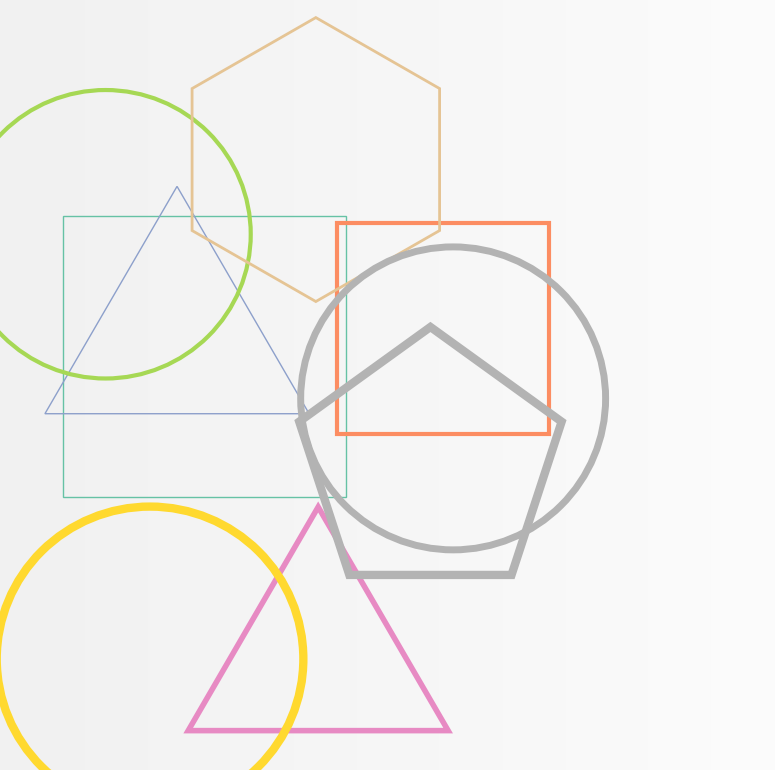[{"shape": "square", "thickness": 0.5, "radius": 0.91, "center": [0.264, 0.537]}, {"shape": "square", "thickness": 1.5, "radius": 0.69, "center": [0.572, 0.573]}, {"shape": "triangle", "thickness": 0.5, "radius": 0.98, "center": [0.228, 0.561]}, {"shape": "triangle", "thickness": 2, "radius": 0.97, "center": [0.411, 0.148]}, {"shape": "circle", "thickness": 1.5, "radius": 0.94, "center": [0.136, 0.696]}, {"shape": "circle", "thickness": 3, "radius": 0.99, "center": [0.194, 0.144]}, {"shape": "hexagon", "thickness": 1, "radius": 0.92, "center": [0.408, 0.793]}, {"shape": "circle", "thickness": 2.5, "radius": 0.98, "center": [0.585, 0.483]}, {"shape": "pentagon", "thickness": 3, "radius": 0.89, "center": [0.555, 0.397]}]